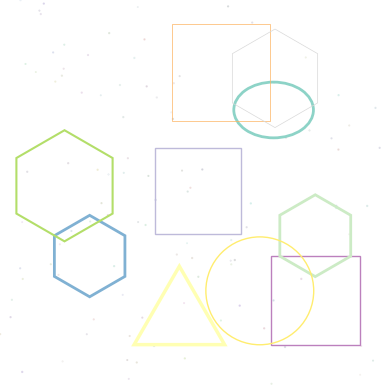[{"shape": "oval", "thickness": 2, "radius": 0.52, "center": [0.711, 0.714]}, {"shape": "triangle", "thickness": 2.5, "radius": 0.68, "center": [0.466, 0.173]}, {"shape": "square", "thickness": 1, "radius": 0.56, "center": [0.515, 0.504]}, {"shape": "hexagon", "thickness": 2, "radius": 0.53, "center": [0.233, 0.335]}, {"shape": "square", "thickness": 0.5, "radius": 0.63, "center": [0.573, 0.811]}, {"shape": "hexagon", "thickness": 1.5, "radius": 0.72, "center": [0.168, 0.517]}, {"shape": "hexagon", "thickness": 0.5, "radius": 0.64, "center": [0.714, 0.797]}, {"shape": "square", "thickness": 1, "radius": 0.58, "center": [0.819, 0.221]}, {"shape": "hexagon", "thickness": 2, "radius": 0.53, "center": [0.819, 0.388]}, {"shape": "circle", "thickness": 1, "radius": 0.7, "center": [0.675, 0.245]}]